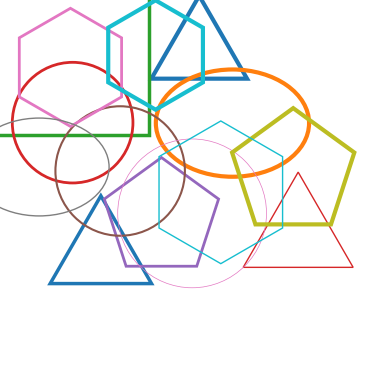[{"shape": "triangle", "thickness": 3, "radius": 0.72, "center": [0.517, 0.867]}, {"shape": "triangle", "thickness": 2.5, "radius": 0.76, "center": [0.262, 0.339]}, {"shape": "oval", "thickness": 3, "radius": 0.99, "center": [0.604, 0.68]}, {"shape": "square", "thickness": 2.5, "radius": 0.98, "center": [0.19, 0.847]}, {"shape": "circle", "thickness": 2, "radius": 0.78, "center": [0.189, 0.681]}, {"shape": "triangle", "thickness": 1, "radius": 0.82, "center": [0.774, 0.388]}, {"shape": "pentagon", "thickness": 2, "radius": 0.78, "center": [0.419, 0.435]}, {"shape": "circle", "thickness": 1.5, "radius": 0.84, "center": [0.312, 0.556]}, {"shape": "circle", "thickness": 0.5, "radius": 0.97, "center": [0.499, 0.446]}, {"shape": "hexagon", "thickness": 2, "radius": 0.77, "center": [0.183, 0.825]}, {"shape": "oval", "thickness": 1, "radius": 0.91, "center": [0.102, 0.566]}, {"shape": "pentagon", "thickness": 3, "radius": 0.83, "center": [0.762, 0.552]}, {"shape": "hexagon", "thickness": 3, "radius": 0.71, "center": [0.404, 0.857]}, {"shape": "hexagon", "thickness": 1, "radius": 0.93, "center": [0.574, 0.5]}]